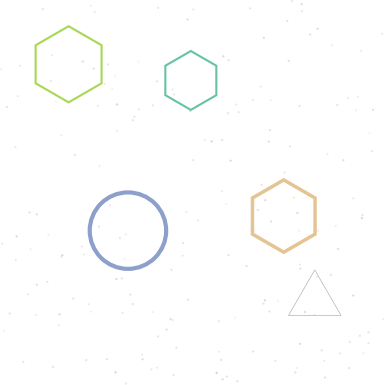[{"shape": "hexagon", "thickness": 1.5, "radius": 0.38, "center": [0.496, 0.791]}, {"shape": "circle", "thickness": 3, "radius": 0.5, "center": [0.332, 0.401]}, {"shape": "hexagon", "thickness": 1.5, "radius": 0.49, "center": [0.178, 0.833]}, {"shape": "hexagon", "thickness": 2.5, "radius": 0.47, "center": [0.737, 0.439]}, {"shape": "triangle", "thickness": 0.5, "radius": 0.39, "center": [0.818, 0.22]}]